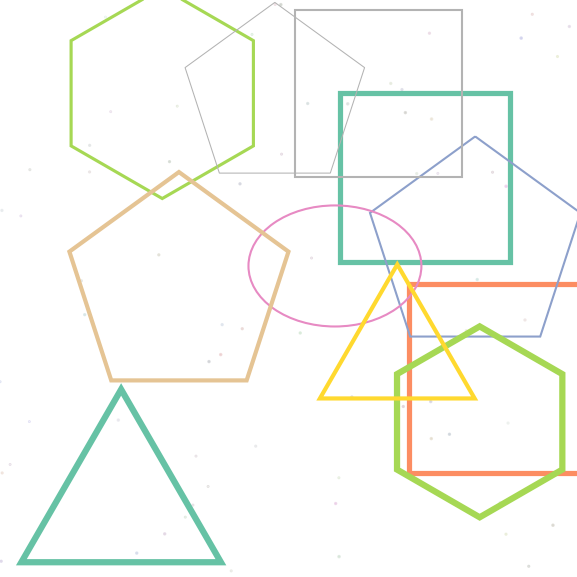[{"shape": "square", "thickness": 2.5, "radius": 0.73, "center": [0.736, 0.692]}, {"shape": "triangle", "thickness": 3, "radius": 1.0, "center": [0.21, 0.125]}, {"shape": "square", "thickness": 2.5, "radius": 0.82, "center": [0.872, 0.344]}, {"shape": "pentagon", "thickness": 1, "radius": 0.96, "center": [0.823, 0.571]}, {"shape": "oval", "thickness": 1, "radius": 0.75, "center": [0.58, 0.539]}, {"shape": "hexagon", "thickness": 3, "radius": 0.83, "center": [0.831, 0.269]}, {"shape": "hexagon", "thickness": 1.5, "radius": 0.91, "center": [0.281, 0.838]}, {"shape": "triangle", "thickness": 2, "radius": 0.77, "center": [0.688, 0.387]}, {"shape": "pentagon", "thickness": 2, "radius": 1.0, "center": [0.31, 0.502]}, {"shape": "pentagon", "thickness": 0.5, "radius": 0.82, "center": [0.476, 0.832]}, {"shape": "square", "thickness": 1, "radius": 0.72, "center": [0.655, 0.837]}]